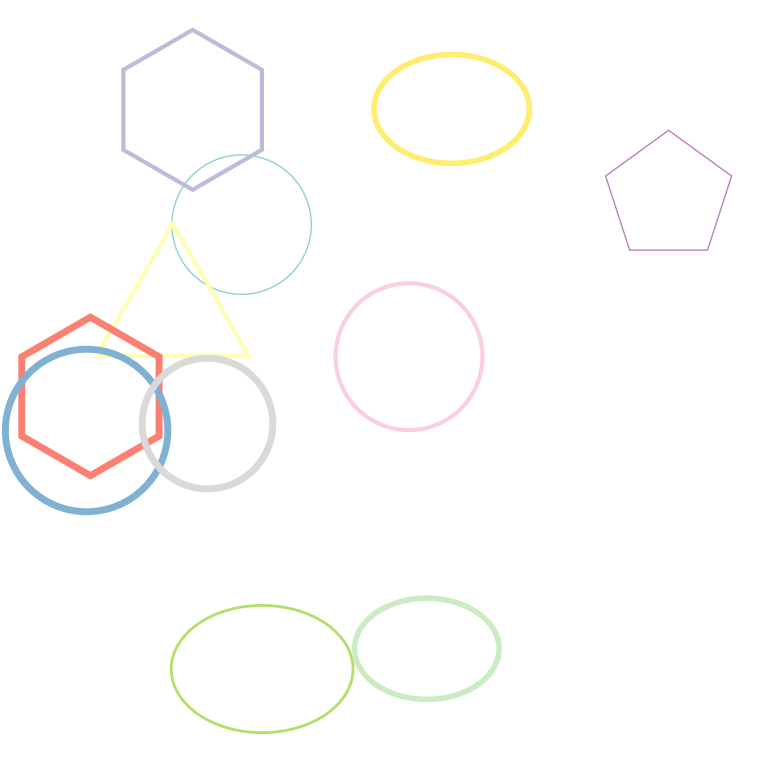[{"shape": "circle", "thickness": 0.5, "radius": 0.45, "center": [0.314, 0.708]}, {"shape": "triangle", "thickness": 1.5, "radius": 0.57, "center": [0.224, 0.595]}, {"shape": "hexagon", "thickness": 1.5, "radius": 0.52, "center": [0.25, 0.857]}, {"shape": "hexagon", "thickness": 2.5, "radius": 0.51, "center": [0.117, 0.485]}, {"shape": "circle", "thickness": 2.5, "radius": 0.53, "center": [0.112, 0.441]}, {"shape": "oval", "thickness": 1, "radius": 0.59, "center": [0.34, 0.131]}, {"shape": "circle", "thickness": 1.5, "radius": 0.48, "center": [0.531, 0.537]}, {"shape": "circle", "thickness": 2.5, "radius": 0.42, "center": [0.269, 0.45]}, {"shape": "pentagon", "thickness": 0.5, "radius": 0.43, "center": [0.868, 0.745]}, {"shape": "oval", "thickness": 2, "radius": 0.47, "center": [0.554, 0.157]}, {"shape": "oval", "thickness": 2, "radius": 0.5, "center": [0.587, 0.859]}]